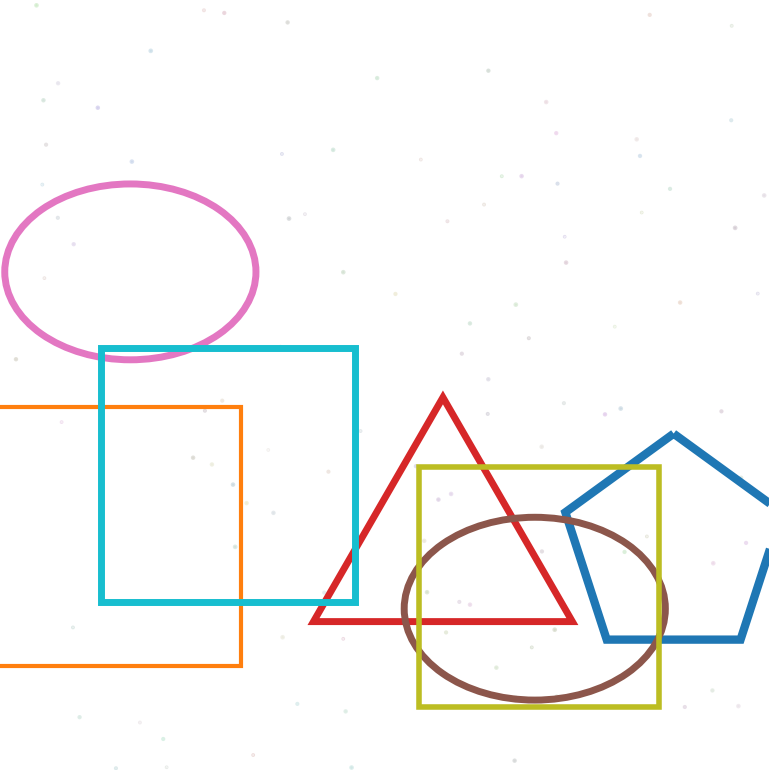[{"shape": "pentagon", "thickness": 3, "radius": 0.74, "center": [0.875, 0.289]}, {"shape": "square", "thickness": 1.5, "radius": 0.84, "center": [0.146, 0.303]}, {"shape": "triangle", "thickness": 2.5, "radius": 0.97, "center": [0.575, 0.29]}, {"shape": "oval", "thickness": 2.5, "radius": 0.85, "center": [0.695, 0.21]}, {"shape": "oval", "thickness": 2.5, "radius": 0.82, "center": [0.169, 0.647]}, {"shape": "square", "thickness": 2, "radius": 0.78, "center": [0.7, 0.238]}, {"shape": "square", "thickness": 2.5, "radius": 0.82, "center": [0.297, 0.384]}]